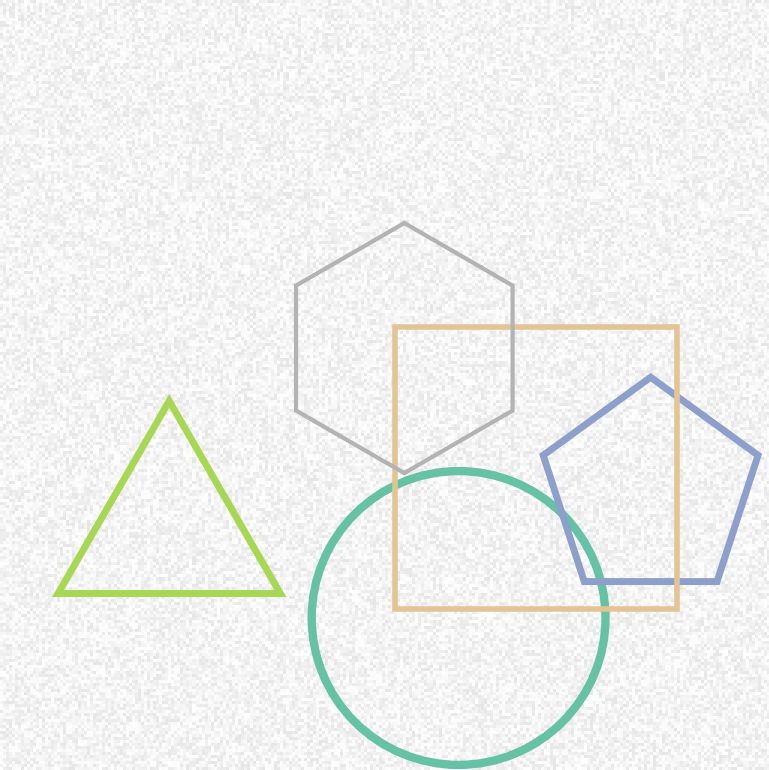[{"shape": "circle", "thickness": 3, "radius": 0.95, "center": [0.596, 0.197]}, {"shape": "pentagon", "thickness": 2.5, "radius": 0.73, "center": [0.845, 0.363]}, {"shape": "triangle", "thickness": 2.5, "radius": 0.83, "center": [0.22, 0.313]}, {"shape": "square", "thickness": 2, "radius": 0.91, "center": [0.696, 0.392]}, {"shape": "hexagon", "thickness": 1.5, "radius": 0.81, "center": [0.525, 0.548]}]